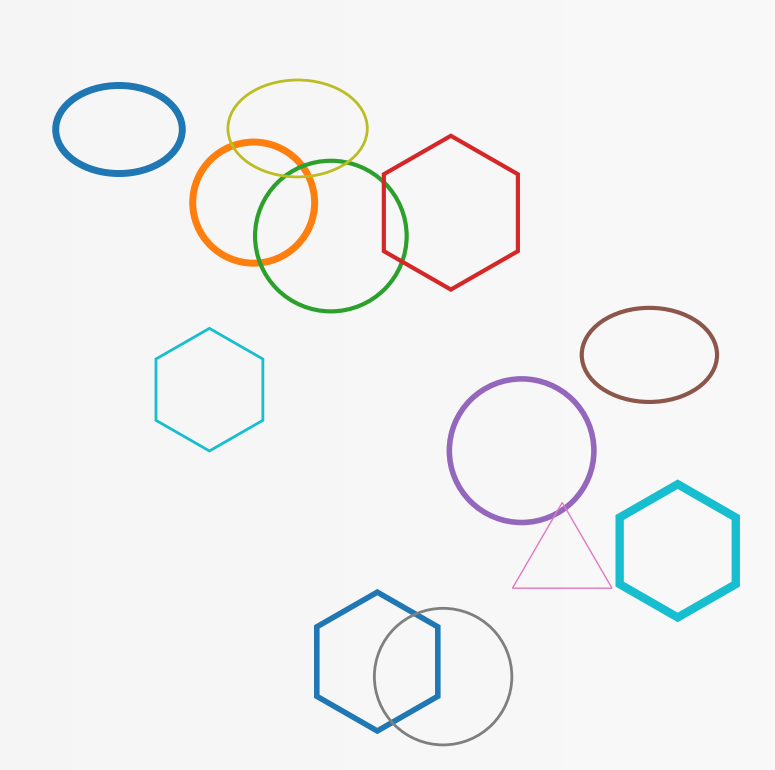[{"shape": "oval", "thickness": 2.5, "radius": 0.41, "center": [0.154, 0.832]}, {"shape": "hexagon", "thickness": 2, "radius": 0.45, "center": [0.487, 0.141]}, {"shape": "circle", "thickness": 2.5, "radius": 0.39, "center": [0.327, 0.737]}, {"shape": "circle", "thickness": 1.5, "radius": 0.49, "center": [0.427, 0.693]}, {"shape": "hexagon", "thickness": 1.5, "radius": 0.5, "center": [0.582, 0.724]}, {"shape": "circle", "thickness": 2, "radius": 0.47, "center": [0.673, 0.415]}, {"shape": "oval", "thickness": 1.5, "radius": 0.44, "center": [0.838, 0.539]}, {"shape": "triangle", "thickness": 0.5, "radius": 0.37, "center": [0.725, 0.273]}, {"shape": "circle", "thickness": 1, "radius": 0.44, "center": [0.572, 0.121]}, {"shape": "oval", "thickness": 1, "radius": 0.45, "center": [0.384, 0.833]}, {"shape": "hexagon", "thickness": 1, "radius": 0.4, "center": [0.27, 0.494]}, {"shape": "hexagon", "thickness": 3, "radius": 0.43, "center": [0.874, 0.285]}]